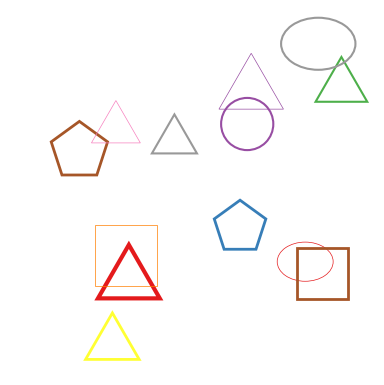[{"shape": "triangle", "thickness": 3, "radius": 0.46, "center": [0.335, 0.271]}, {"shape": "oval", "thickness": 0.5, "radius": 0.36, "center": [0.793, 0.32]}, {"shape": "pentagon", "thickness": 2, "radius": 0.35, "center": [0.624, 0.41]}, {"shape": "triangle", "thickness": 1.5, "radius": 0.39, "center": [0.887, 0.774]}, {"shape": "circle", "thickness": 1.5, "radius": 0.34, "center": [0.642, 0.678]}, {"shape": "triangle", "thickness": 0.5, "radius": 0.48, "center": [0.652, 0.765]}, {"shape": "square", "thickness": 0.5, "radius": 0.4, "center": [0.327, 0.337]}, {"shape": "triangle", "thickness": 2, "radius": 0.4, "center": [0.292, 0.107]}, {"shape": "square", "thickness": 2, "radius": 0.34, "center": [0.838, 0.29]}, {"shape": "pentagon", "thickness": 2, "radius": 0.38, "center": [0.206, 0.608]}, {"shape": "triangle", "thickness": 0.5, "radius": 0.37, "center": [0.301, 0.665]}, {"shape": "triangle", "thickness": 1.5, "radius": 0.34, "center": [0.453, 0.635]}, {"shape": "oval", "thickness": 1.5, "radius": 0.48, "center": [0.827, 0.886]}]